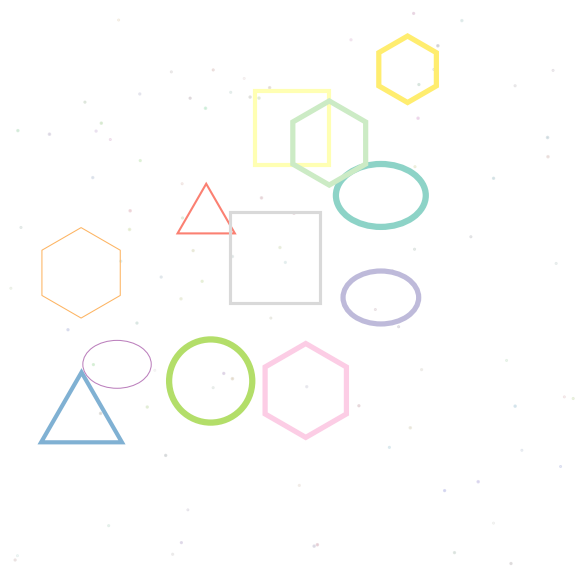[{"shape": "oval", "thickness": 3, "radius": 0.39, "center": [0.659, 0.661]}, {"shape": "square", "thickness": 2, "radius": 0.32, "center": [0.505, 0.777]}, {"shape": "oval", "thickness": 2.5, "radius": 0.33, "center": [0.66, 0.484]}, {"shape": "triangle", "thickness": 1, "radius": 0.29, "center": [0.357, 0.624]}, {"shape": "triangle", "thickness": 2, "radius": 0.4, "center": [0.141, 0.274]}, {"shape": "hexagon", "thickness": 0.5, "radius": 0.39, "center": [0.14, 0.527]}, {"shape": "circle", "thickness": 3, "radius": 0.36, "center": [0.365, 0.339]}, {"shape": "hexagon", "thickness": 2.5, "radius": 0.41, "center": [0.529, 0.323]}, {"shape": "square", "thickness": 1.5, "radius": 0.39, "center": [0.476, 0.553]}, {"shape": "oval", "thickness": 0.5, "radius": 0.3, "center": [0.203, 0.368]}, {"shape": "hexagon", "thickness": 2.5, "radius": 0.36, "center": [0.57, 0.751]}, {"shape": "hexagon", "thickness": 2.5, "radius": 0.29, "center": [0.706, 0.879]}]